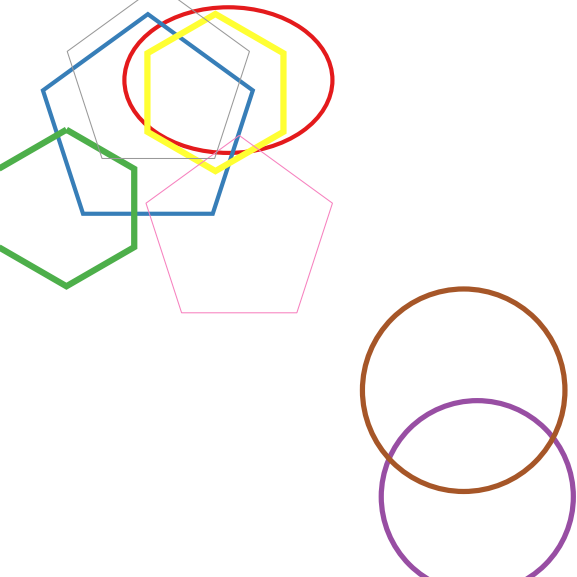[{"shape": "oval", "thickness": 2, "radius": 0.9, "center": [0.396, 0.86]}, {"shape": "pentagon", "thickness": 2, "radius": 0.96, "center": [0.256, 0.784]}, {"shape": "hexagon", "thickness": 3, "radius": 0.68, "center": [0.115, 0.639]}, {"shape": "circle", "thickness": 2.5, "radius": 0.83, "center": [0.826, 0.139]}, {"shape": "hexagon", "thickness": 3, "radius": 0.68, "center": [0.373, 0.839]}, {"shape": "circle", "thickness": 2.5, "radius": 0.88, "center": [0.803, 0.323]}, {"shape": "pentagon", "thickness": 0.5, "radius": 0.85, "center": [0.414, 0.595]}, {"shape": "pentagon", "thickness": 0.5, "radius": 0.83, "center": [0.274, 0.859]}]